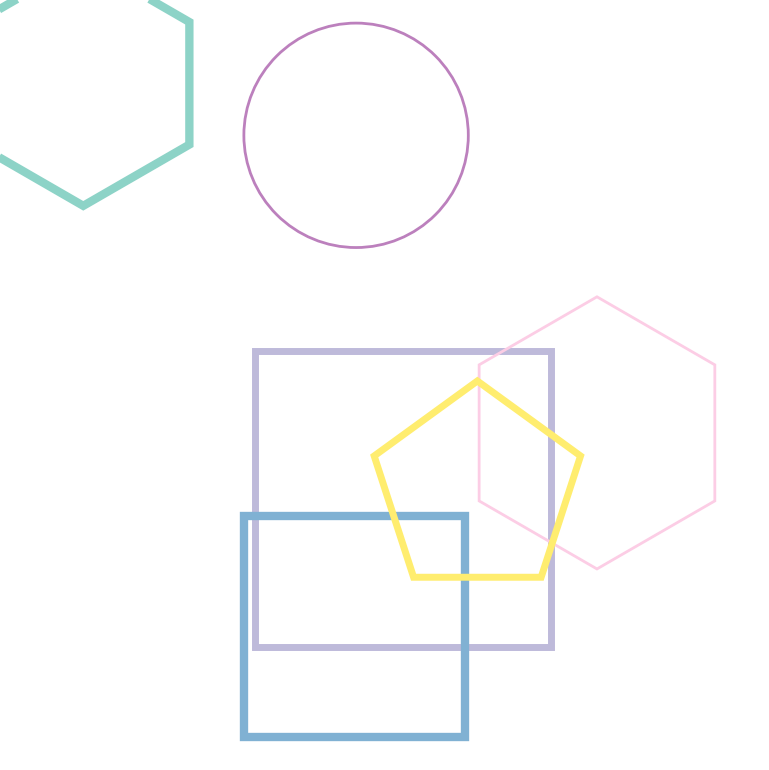[{"shape": "hexagon", "thickness": 3, "radius": 0.8, "center": [0.108, 0.892]}, {"shape": "square", "thickness": 2.5, "radius": 0.96, "center": [0.523, 0.352]}, {"shape": "square", "thickness": 3, "radius": 0.72, "center": [0.461, 0.187]}, {"shape": "hexagon", "thickness": 1, "radius": 0.88, "center": [0.775, 0.438]}, {"shape": "circle", "thickness": 1, "radius": 0.73, "center": [0.462, 0.824]}, {"shape": "pentagon", "thickness": 2.5, "radius": 0.7, "center": [0.62, 0.364]}]